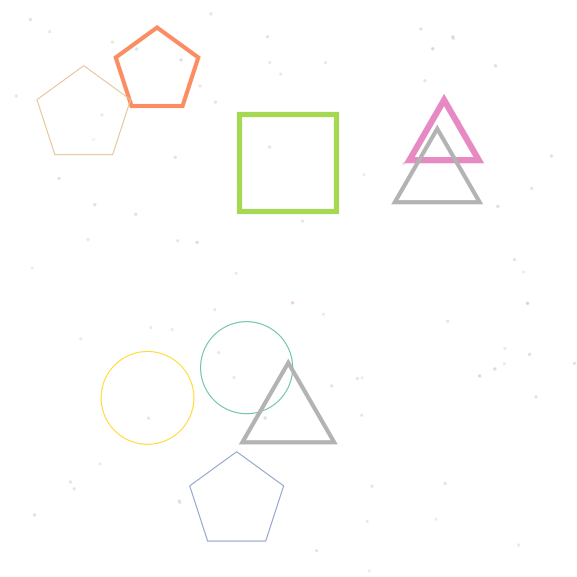[{"shape": "circle", "thickness": 0.5, "radius": 0.4, "center": [0.427, 0.362]}, {"shape": "pentagon", "thickness": 2, "radius": 0.38, "center": [0.272, 0.876]}, {"shape": "pentagon", "thickness": 0.5, "radius": 0.43, "center": [0.41, 0.131]}, {"shape": "triangle", "thickness": 3, "radius": 0.35, "center": [0.769, 0.757]}, {"shape": "square", "thickness": 2.5, "radius": 0.42, "center": [0.498, 0.718]}, {"shape": "circle", "thickness": 0.5, "radius": 0.4, "center": [0.255, 0.31]}, {"shape": "pentagon", "thickness": 0.5, "radius": 0.43, "center": [0.145, 0.8]}, {"shape": "triangle", "thickness": 2, "radius": 0.42, "center": [0.757, 0.691]}, {"shape": "triangle", "thickness": 2, "radius": 0.46, "center": [0.499, 0.279]}]